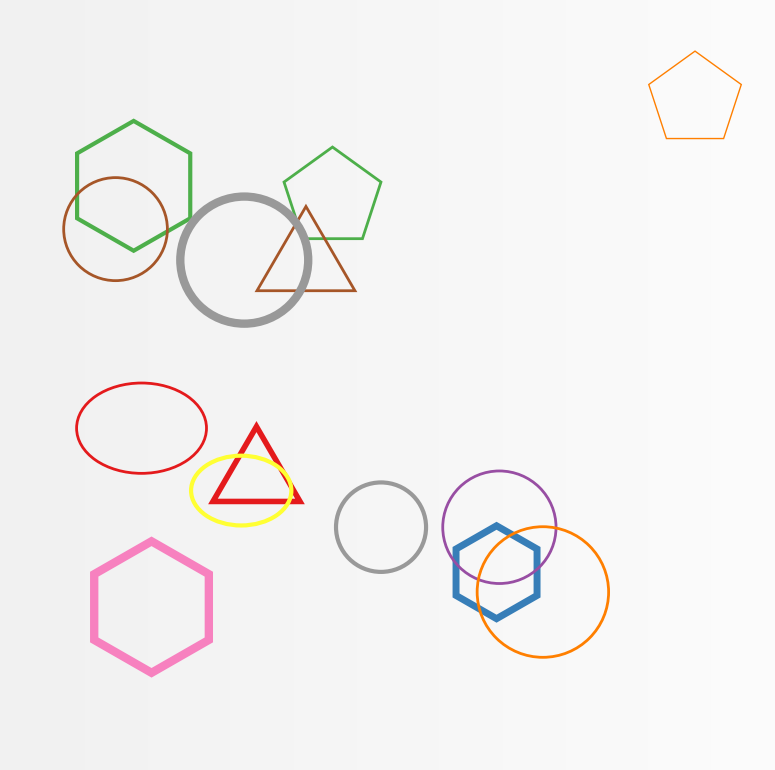[{"shape": "oval", "thickness": 1, "radius": 0.42, "center": [0.183, 0.444]}, {"shape": "triangle", "thickness": 2, "radius": 0.32, "center": [0.331, 0.381]}, {"shape": "hexagon", "thickness": 2.5, "radius": 0.3, "center": [0.641, 0.257]}, {"shape": "pentagon", "thickness": 1, "radius": 0.33, "center": [0.429, 0.743]}, {"shape": "hexagon", "thickness": 1.5, "radius": 0.42, "center": [0.172, 0.759]}, {"shape": "circle", "thickness": 1, "radius": 0.37, "center": [0.644, 0.315]}, {"shape": "circle", "thickness": 1, "radius": 0.42, "center": [0.7, 0.231]}, {"shape": "pentagon", "thickness": 0.5, "radius": 0.31, "center": [0.897, 0.871]}, {"shape": "oval", "thickness": 1.5, "radius": 0.32, "center": [0.311, 0.363]}, {"shape": "circle", "thickness": 1, "radius": 0.33, "center": [0.149, 0.702]}, {"shape": "triangle", "thickness": 1, "radius": 0.36, "center": [0.395, 0.659]}, {"shape": "hexagon", "thickness": 3, "radius": 0.43, "center": [0.196, 0.212]}, {"shape": "circle", "thickness": 1.5, "radius": 0.29, "center": [0.492, 0.315]}, {"shape": "circle", "thickness": 3, "radius": 0.41, "center": [0.315, 0.662]}]